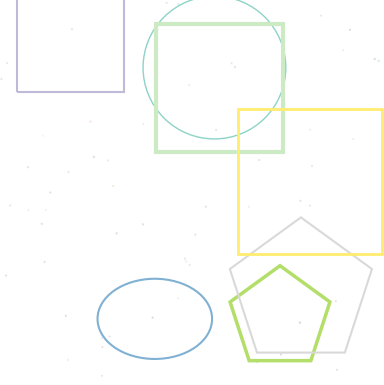[{"shape": "circle", "thickness": 1, "radius": 0.93, "center": [0.557, 0.824]}, {"shape": "square", "thickness": 1.5, "radius": 0.69, "center": [0.183, 0.899]}, {"shape": "oval", "thickness": 1.5, "radius": 0.74, "center": [0.402, 0.172]}, {"shape": "pentagon", "thickness": 2.5, "radius": 0.68, "center": [0.727, 0.174]}, {"shape": "pentagon", "thickness": 1.5, "radius": 0.97, "center": [0.782, 0.241]}, {"shape": "square", "thickness": 3, "radius": 0.83, "center": [0.57, 0.771]}, {"shape": "square", "thickness": 2, "radius": 0.94, "center": [0.805, 0.529]}]